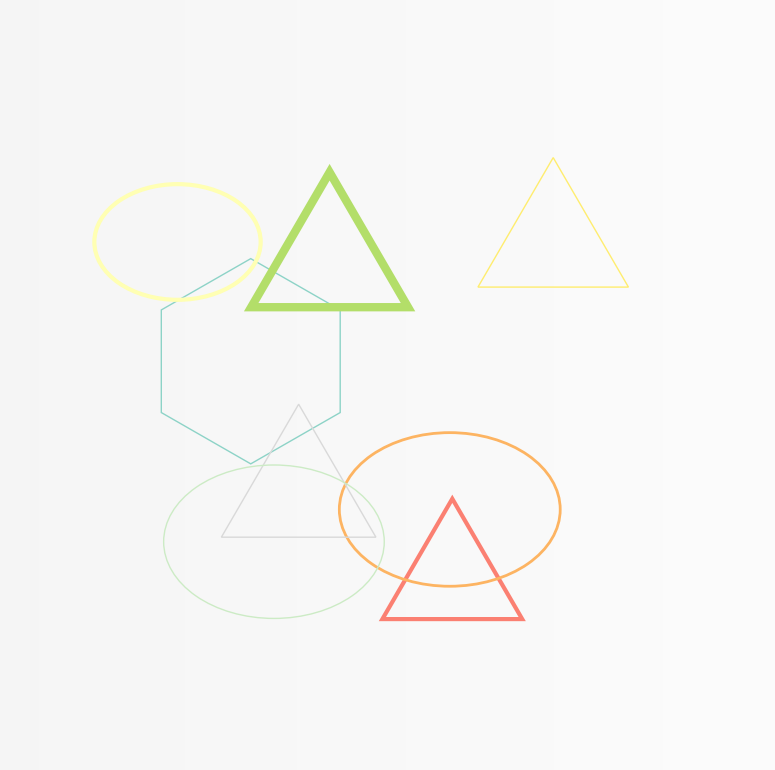[{"shape": "hexagon", "thickness": 0.5, "radius": 0.67, "center": [0.324, 0.531]}, {"shape": "oval", "thickness": 1.5, "radius": 0.54, "center": [0.229, 0.686]}, {"shape": "triangle", "thickness": 1.5, "radius": 0.52, "center": [0.584, 0.248]}, {"shape": "oval", "thickness": 1, "radius": 0.71, "center": [0.58, 0.338]}, {"shape": "triangle", "thickness": 3, "radius": 0.58, "center": [0.425, 0.659]}, {"shape": "triangle", "thickness": 0.5, "radius": 0.58, "center": [0.385, 0.36]}, {"shape": "oval", "thickness": 0.5, "radius": 0.71, "center": [0.353, 0.296]}, {"shape": "triangle", "thickness": 0.5, "radius": 0.56, "center": [0.714, 0.683]}]